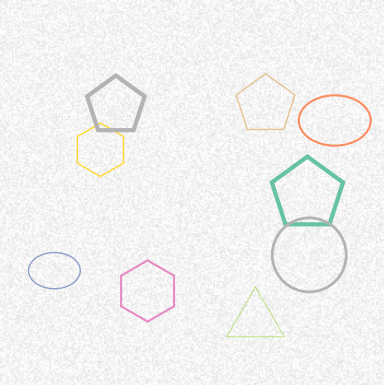[{"shape": "pentagon", "thickness": 3, "radius": 0.49, "center": [0.799, 0.496]}, {"shape": "oval", "thickness": 1.5, "radius": 0.47, "center": [0.87, 0.687]}, {"shape": "oval", "thickness": 1, "radius": 0.34, "center": [0.141, 0.297]}, {"shape": "hexagon", "thickness": 1.5, "radius": 0.4, "center": [0.383, 0.244]}, {"shape": "triangle", "thickness": 0.5, "radius": 0.43, "center": [0.664, 0.168]}, {"shape": "hexagon", "thickness": 1, "radius": 0.35, "center": [0.261, 0.611]}, {"shape": "pentagon", "thickness": 1, "radius": 0.4, "center": [0.69, 0.729]}, {"shape": "circle", "thickness": 2, "radius": 0.48, "center": [0.803, 0.338]}, {"shape": "pentagon", "thickness": 3, "radius": 0.39, "center": [0.301, 0.725]}]